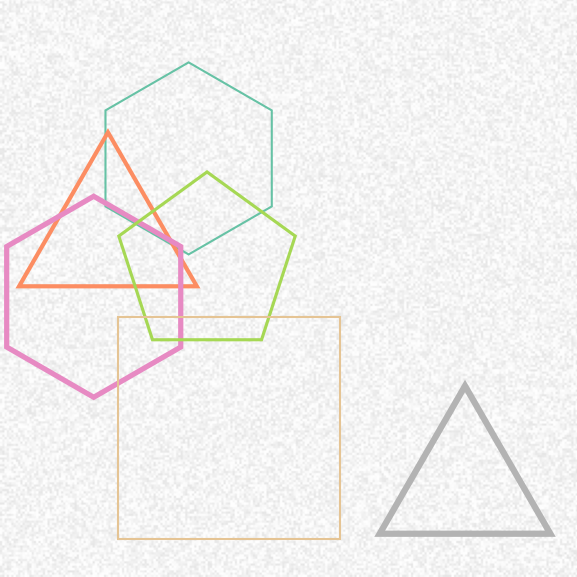[{"shape": "hexagon", "thickness": 1, "radius": 0.83, "center": [0.327, 0.725]}, {"shape": "triangle", "thickness": 2, "radius": 0.89, "center": [0.187, 0.592]}, {"shape": "hexagon", "thickness": 2.5, "radius": 0.87, "center": [0.162, 0.485]}, {"shape": "pentagon", "thickness": 1.5, "radius": 0.8, "center": [0.358, 0.541]}, {"shape": "square", "thickness": 1, "radius": 0.96, "center": [0.397, 0.258]}, {"shape": "triangle", "thickness": 3, "radius": 0.85, "center": [0.805, 0.16]}]